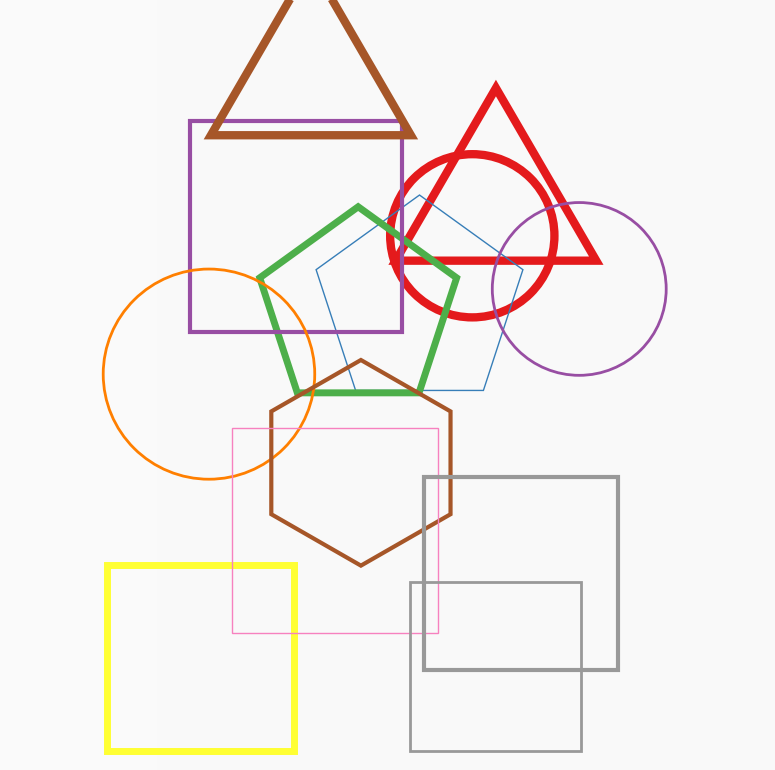[{"shape": "circle", "thickness": 3, "radius": 0.53, "center": [0.609, 0.694]}, {"shape": "triangle", "thickness": 3, "radius": 0.75, "center": [0.64, 0.736]}, {"shape": "pentagon", "thickness": 0.5, "radius": 0.7, "center": [0.541, 0.606]}, {"shape": "pentagon", "thickness": 2.5, "radius": 0.67, "center": [0.462, 0.598]}, {"shape": "square", "thickness": 1.5, "radius": 0.68, "center": [0.382, 0.706]}, {"shape": "circle", "thickness": 1, "radius": 0.56, "center": [0.747, 0.625]}, {"shape": "circle", "thickness": 1, "radius": 0.68, "center": [0.27, 0.514]}, {"shape": "square", "thickness": 2.5, "radius": 0.6, "center": [0.259, 0.146]}, {"shape": "triangle", "thickness": 3, "radius": 0.74, "center": [0.401, 0.899]}, {"shape": "hexagon", "thickness": 1.5, "radius": 0.67, "center": [0.466, 0.399]}, {"shape": "square", "thickness": 0.5, "radius": 0.66, "center": [0.432, 0.311]}, {"shape": "square", "thickness": 1.5, "radius": 0.63, "center": [0.673, 0.256]}, {"shape": "square", "thickness": 1, "radius": 0.55, "center": [0.639, 0.135]}]